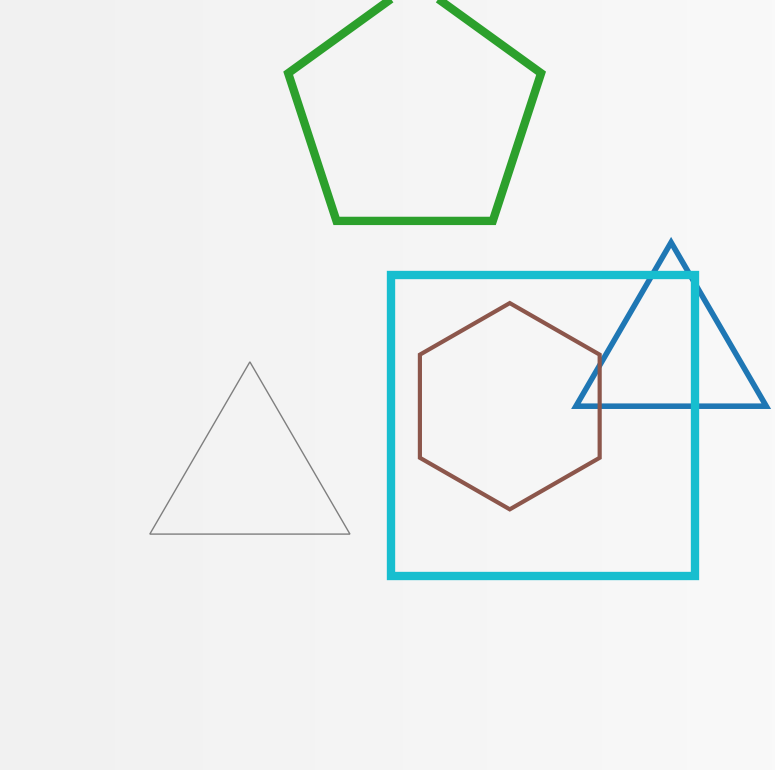[{"shape": "triangle", "thickness": 2, "radius": 0.71, "center": [0.866, 0.543]}, {"shape": "pentagon", "thickness": 3, "radius": 0.86, "center": [0.535, 0.852]}, {"shape": "hexagon", "thickness": 1.5, "radius": 0.67, "center": [0.658, 0.472]}, {"shape": "triangle", "thickness": 0.5, "radius": 0.75, "center": [0.322, 0.381]}, {"shape": "square", "thickness": 3, "radius": 0.98, "center": [0.701, 0.448]}]